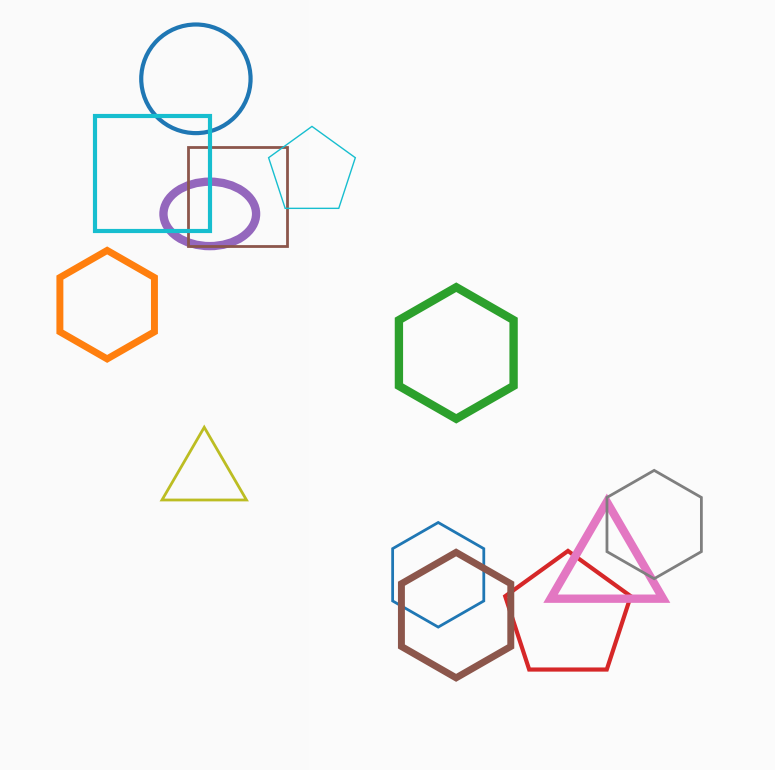[{"shape": "hexagon", "thickness": 1, "radius": 0.34, "center": [0.565, 0.254]}, {"shape": "circle", "thickness": 1.5, "radius": 0.35, "center": [0.253, 0.898]}, {"shape": "hexagon", "thickness": 2.5, "radius": 0.35, "center": [0.138, 0.604]}, {"shape": "hexagon", "thickness": 3, "radius": 0.43, "center": [0.589, 0.542]}, {"shape": "pentagon", "thickness": 1.5, "radius": 0.43, "center": [0.733, 0.199]}, {"shape": "oval", "thickness": 3, "radius": 0.3, "center": [0.271, 0.722]}, {"shape": "square", "thickness": 1, "radius": 0.32, "center": [0.307, 0.745]}, {"shape": "hexagon", "thickness": 2.5, "radius": 0.41, "center": [0.589, 0.201]}, {"shape": "triangle", "thickness": 3, "radius": 0.42, "center": [0.783, 0.264]}, {"shape": "hexagon", "thickness": 1, "radius": 0.35, "center": [0.844, 0.319]}, {"shape": "triangle", "thickness": 1, "radius": 0.31, "center": [0.264, 0.382]}, {"shape": "pentagon", "thickness": 0.5, "radius": 0.29, "center": [0.403, 0.777]}, {"shape": "square", "thickness": 1.5, "radius": 0.37, "center": [0.197, 0.775]}]